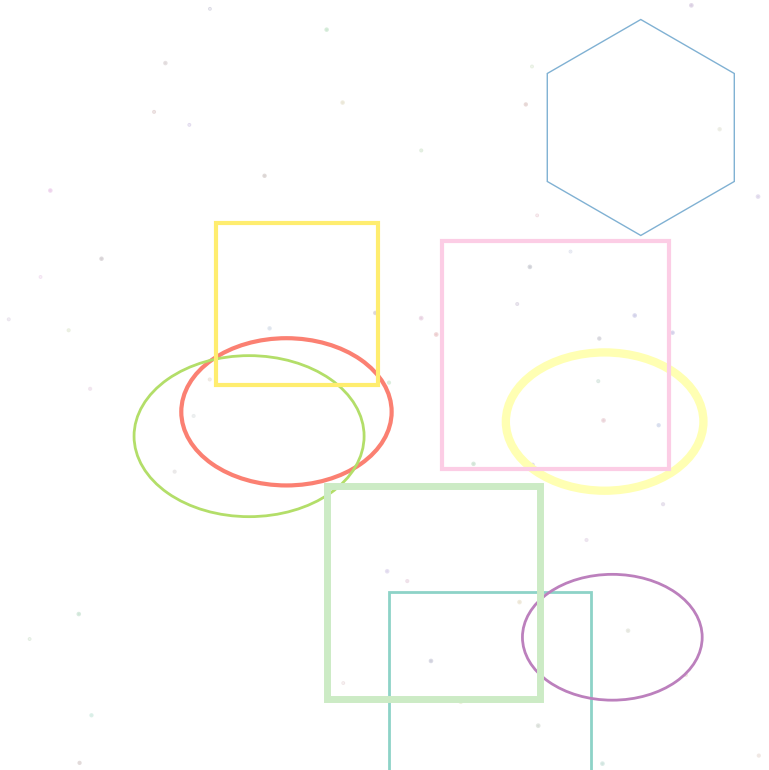[{"shape": "square", "thickness": 1, "radius": 0.65, "center": [0.636, 0.101]}, {"shape": "oval", "thickness": 3, "radius": 0.64, "center": [0.785, 0.453]}, {"shape": "oval", "thickness": 1.5, "radius": 0.68, "center": [0.372, 0.465]}, {"shape": "hexagon", "thickness": 0.5, "radius": 0.7, "center": [0.832, 0.834]}, {"shape": "oval", "thickness": 1, "radius": 0.75, "center": [0.323, 0.434]}, {"shape": "square", "thickness": 1.5, "radius": 0.74, "center": [0.721, 0.539]}, {"shape": "oval", "thickness": 1, "radius": 0.58, "center": [0.795, 0.172]}, {"shape": "square", "thickness": 2.5, "radius": 0.69, "center": [0.563, 0.231]}, {"shape": "square", "thickness": 1.5, "radius": 0.53, "center": [0.386, 0.605]}]